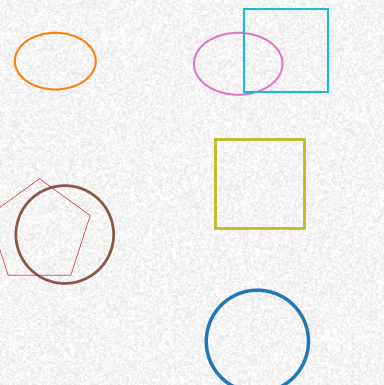[{"shape": "circle", "thickness": 2.5, "radius": 0.66, "center": [0.668, 0.113]}, {"shape": "oval", "thickness": 1.5, "radius": 0.53, "center": [0.144, 0.841]}, {"shape": "pentagon", "thickness": 0.5, "radius": 0.69, "center": [0.103, 0.397]}, {"shape": "circle", "thickness": 2, "radius": 0.63, "center": [0.168, 0.391]}, {"shape": "oval", "thickness": 1.5, "radius": 0.58, "center": [0.619, 0.834]}, {"shape": "square", "thickness": 2, "radius": 0.58, "center": [0.674, 0.523]}, {"shape": "square", "thickness": 1.5, "radius": 0.54, "center": [0.743, 0.869]}]